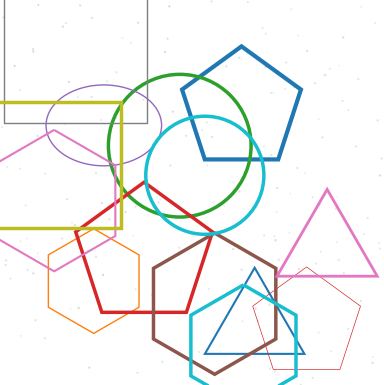[{"shape": "pentagon", "thickness": 3, "radius": 0.81, "center": [0.627, 0.717]}, {"shape": "triangle", "thickness": 1.5, "radius": 0.75, "center": [0.661, 0.155]}, {"shape": "hexagon", "thickness": 1, "radius": 0.68, "center": [0.243, 0.27]}, {"shape": "circle", "thickness": 2.5, "radius": 0.93, "center": [0.467, 0.622]}, {"shape": "pentagon", "thickness": 0.5, "radius": 0.74, "center": [0.796, 0.159]}, {"shape": "pentagon", "thickness": 2.5, "radius": 0.93, "center": [0.374, 0.34]}, {"shape": "oval", "thickness": 1, "radius": 0.75, "center": [0.27, 0.674]}, {"shape": "hexagon", "thickness": 2.5, "radius": 0.92, "center": [0.558, 0.211]}, {"shape": "hexagon", "thickness": 1.5, "radius": 0.92, "center": [0.141, 0.479]}, {"shape": "triangle", "thickness": 2, "radius": 0.75, "center": [0.85, 0.358]}, {"shape": "square", "thickness": 1, "radius": 0.93, "center": [0.196, 0.866]}, {"shape": "square", "thickness": 2.5, "radius": 0.81, "center": [0.152, 0.571]}, {"shape": "hexagon", "thickness": 2.5, "radius": 0.79, "center": [0.632, 0.102]}, {"shape": "circle", "thickness": 2.5, "radius": 0.77, "center": [0.532, 0.545]}]